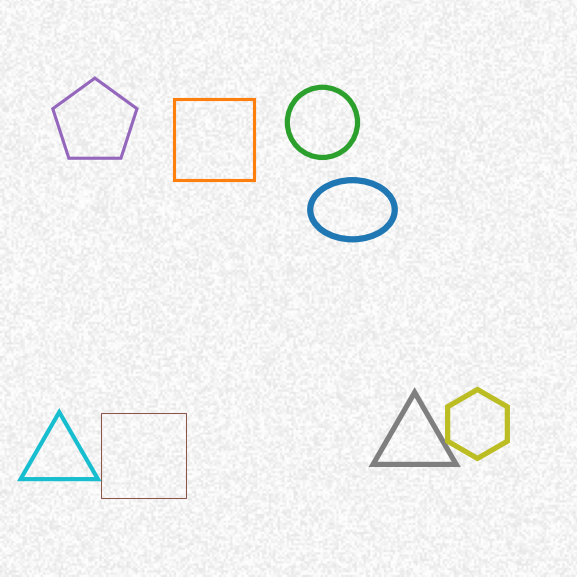[{"shape": "oval", "thickness": 3, "radius": 0.37, "center": [0.61, 0.636]}, {"shape": "square", "thickness": 1.5, "radius": 0.35, "center": [0.37, 0.758]}, {"shape": "circle", "thickness": 2.5, "radius": 0.3, "center": [0.558, 0.787]}, {"shape": "pentagon", "thickness": 1.5, "radius": 0.38, "center": [0.164, 0.787]}, {"shape": "square", "thickness": 0.5, "radius": 0.37, "center": [0.248, 0.211]}, {"shape": "triangle", "thickness": 2.5, "radius": 0.42, "center": [0.718, 0.237]}, {"shape": "hexagon", "thickness": 2.5, "radius": 0.3, "center": [0.827, 0.265]}, {"shape": "triangle", "thickness": 2, "radius": 0.39, "center": [0.103, 0.208]}]